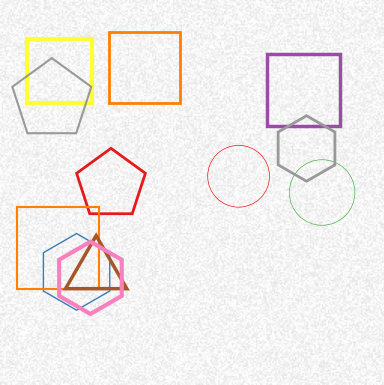[{"shape": "circle", "thickness": 0.5, "radius": 0.4, "center": [0.62, 0.542]}, {"shape": "pentagon", "thickness": 2, "radius": 0.47, "center": [0.288, 0.521]}, {"shape": "hexagon", "thickness": 1, "radius": 0.5, "center": [0.199, 0.294]}, {"shape": "circle", "thickness": 0.5, "radius": 0.43, "center": [0.837, 0.5]}, {"shape": "square", "thickness": 2.5, "radius": 0.47, "center": [0.789, 0.766]}, {"shape": "square", "thickness": 1.5, "radius": 0.53, "center": [0.151, 0.355]}, {"shape": "square", "thickness": 2, "radius": 0.46, "center": [0.375, 0.824]}, {"shape": "square", "thickness": 3, "radius": 0.42, "center": [0.154, 0.816]}, {"shape": "triangle", "thickness": 2.5, "radius": 0.46, "center": [0.25, 0.296]}, {"shape": "hexagon", "thickness": 3, "radius": 0.47, "center": [0.235, 0.278]}, {"shape": "hexagon", "thickness": 2, "radius": 0.43, "center": [0.796, 0.614]}, {"shape": "pentagon", "thickness": 1.5, "radius": 0.54, "center": [0.135, 0.741]}]